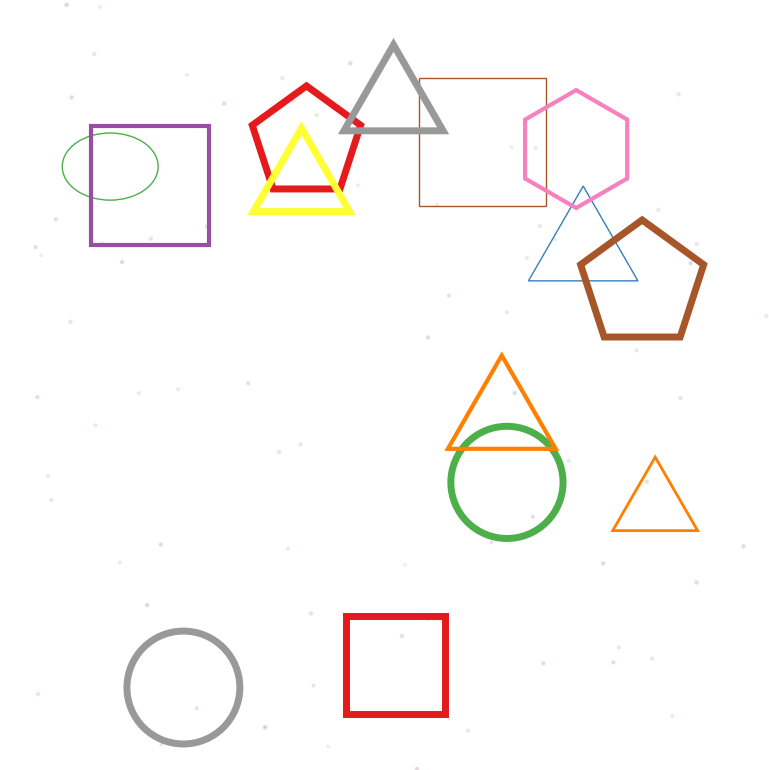[{"shape": "pentagon", "thickness": 2.5, "radius": 0.37, "center": [0.398, 0.814]}, {"shape": "square", "thickness": 2.5, "radius": 0.32, "center": [0.514, 0.136]}, {"shape": "triangle", "thickness": 0.5, "radius": 0.41, "center": [0.757, 0.676]}, {"shape": "circle", "thickness": 2.5, "radius": 0.36, "center": [0.658, 0.374]}, {"shape": "oval", "thickness": 0.5, "radius": 0.31, "center": [0.143, 0.784]}, {"shape": "square", "thickness": 1.5, "radius": 0.39, "center": [0.195, 0.759]}, {"shape": "triangle", "thickness": 1.5, "radius": 0.4, "center": [0.652, 0.458]}, {"shape": "triangle", "thickness": 1, "radius": 0.32, "center": [0.851, 0.343]}, {"shape": "triangle", "thickness": 2.5, "radius": 0.36, "center": [0.392, 0.761]}, {"shape": "square", "thickness": 0.5, "radius": 0.41, "center": [0.627, 0.816]}, {"shape": "pentagon", "thickness": 2.5, "radius": 0.42, "center": [0.834, 0.63]}, {"shape": "hexagon", "thickness": 1.5, "radius": 0.38, "center": [0.748, 0.806]}, {"shape": "triangle", "thickness": 2.5, "radius": 0.37, "center": [0.511, 0.867]}, {"shape": "circle", "thickness": 2.5, "radius": 0.37, "center": [0.238, 0.107]}]